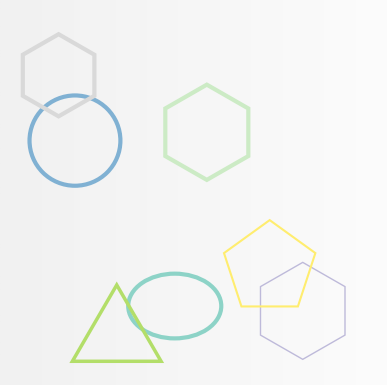[{"shape": "oval", "thickness": 3, "radius": 0.6, "center": [0.451, 0.205]}, {"shape": "hexagon", "thickness": 1, "radius": 0.63, "center": [0.781, 0.193]}, {"shape": "circle", "thickness": 3, "radius": 0.59, "center": [0.193, 0.635]}, {"shape": "triangle", "thickness": 2.5, "radius": 0.66, "center": [0.301, 0.128]}, {"shape": "hexagon", "thickness": 3, "radius": 0.53, "center": [0.151, 0.804]}, {"shape": "hexagon", "thickness": 3, "radius": 0.62, "center": [0.534, 0.656]}, {"shape": "pentagon", "thickness": 1.5, "radius": 0.62, "center": [0.696, 0.304]}]